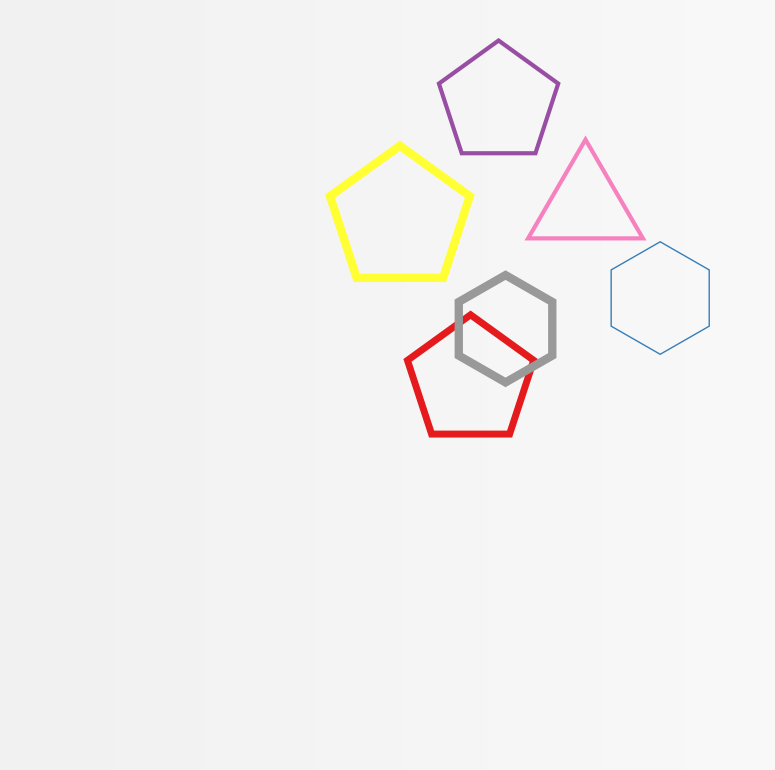[{"shape": "pentagon", "thickness": 2.5, "radius": 0.43, "center": [0.607, 0.506]}, {"shape": "hexagon", "thickness": 0.5, "radius": 0.37, "center": [0.852, 0.613]}, {"shape": "pentagon", "thickness": 1.5, "radius": 0.4, "center": [0.643, 0.866]}, {"shape": "pentagon", "thickness": 3, "radius": 0.47, "center": [0.516, 0.716]}, {"shape": "triangle", "thickness": 1.5, "radius": 0.43, "center": [0.755, 0.733]}, {"shape": "hexagon", "thickness": 3, "radius": 0.35, "center": [0.652, 0.573]}]